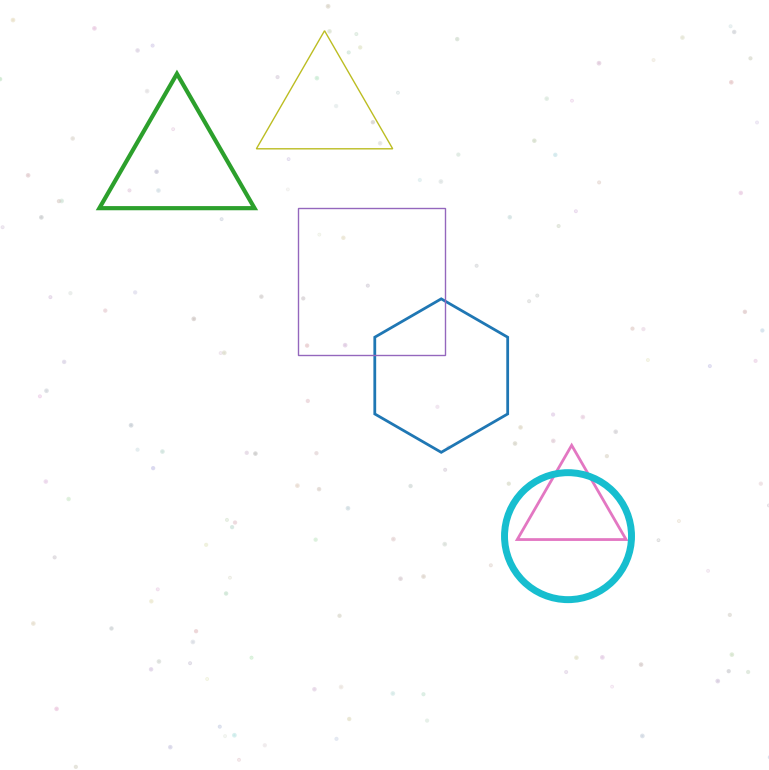[{"shape": "hexagon", "thickness": 1, "radius": 0.5, "center": [0.573, 0.512]}, {"shape": "triangle", "thickness": 1.5, "radius": 0.58, "center": [0.23, 0.788]}, {"shape": "square", "thickness": 0.5, "radius": 0.48, "center": [0.482, 0.634]}, {"shape": "triangle", "thickness": 1, "radius": 0.41, "center": [0.742, 0.34]}, {"shape": "triangle", "thickness": 0.5, "radius": 0.51, "center": [0.421, 0.858]}, {"shape": "circle", "thickness": 2.5, "radius": 0.41, "center": [0.738, 0.304]}]